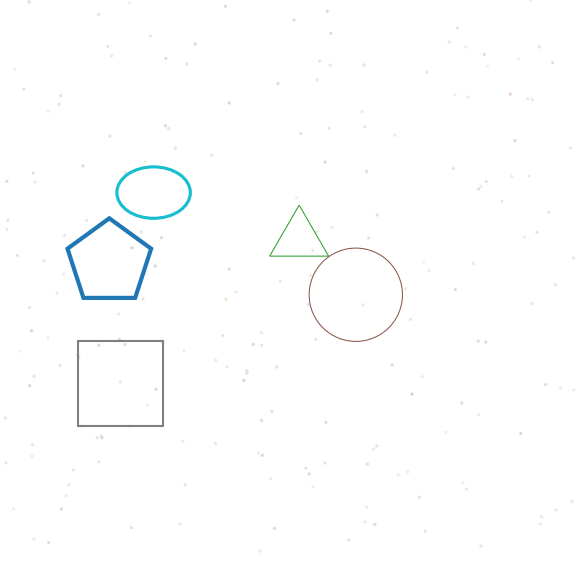[{"shape": "pentagon", "thickness": 2, "radius": 0.38, "center": [0.189, 0.545]}, {"shape": "triangle", "thickness": 0.5, "radius": 0.29, "center": [0.518, 0.585]}, {"shape": "circle", "thickness": 0.5, "radius": 0.4, "center": [0.616, 0.489]}, {"shape": "square", "thickness": 1, "radius": 0.37, "center": [0.209, 0.335]}, {"shape": "oval", "thickness": 1.5, "radius": 0.32, "center": [0.266, 0.666]}]